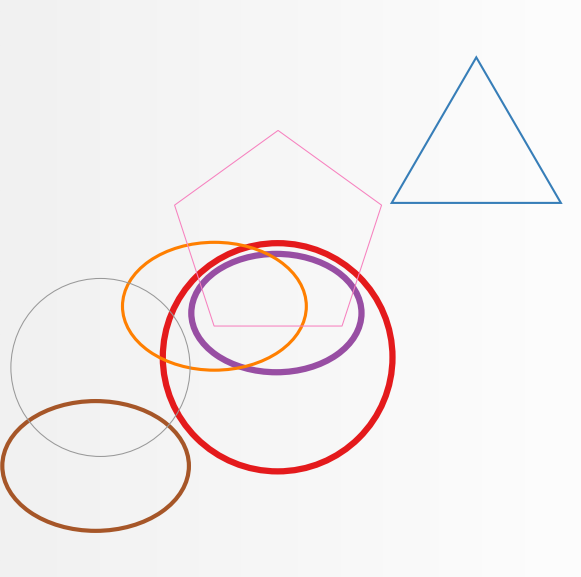[{"shape": "circle", "thickness": 3, "radius": 0.99, "center": [0.478, 0.38]}, {"shape": "triangle", "thickness": 1, "radius": 0.84, "center": [0.819, 0.732]}, {"shape": "oval", "thickness": 3, "radius": 0.73, "center": [0.476, 0.457]}, {"shape": "oval", "thickness": 1.5, "radius": 0.79, "center": [0.369, 0.469]}, {"shape": "oval", "thickness": 2, "radius": 0.8, "center": [0.165, 0.192]}, {"shape": "pentagon", "thickness": 0.5, "radius": 0.94, "center": [0.478, 0.586]}, {"shape": "circle", "thickness": 0.5, "radius": 0.77, "center": [0.173, 0.363]}]